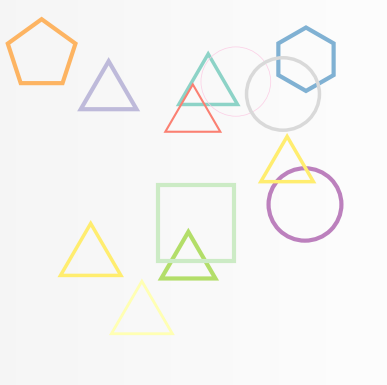[{"shape": "triangle", "thickness": 2.5, "radius": 0.44, "center": [0.537, 0.772]}, {"shape": "triangle", "thickness": 2, "radius": 0.45, "center": [0.366, 0.179]}, {"shape": "triangle", "thickness": 3, "radius": 0.42, "center": [0.28, 0.758]}, {"shape": "triangle", "thickness": 1.5, "radius": 0.41, "center": [0.498, 0.699]}, {"shape": "hexagon", "thickness": 3, "radius": 0.41, "center": [0.79, 0.846]}, {"shape": "pentagon", "thickness": 3, "radius": 0.46, "center": [0.107, 0.858]}, {"shape": "triangle", "thickness": 3, "radius": 0.4, "center": [0.486, 0.317]}, {"shape": "circle", "thickness": 0.5, "radius": 0.45, "center": [0.609, 0.788]}, {"shape": "circle", "thickness": 2.5, "radius": 0.47, "center": [0.73, 0.756]}, {"shape": "circle", "thickness": 3, "radius": 0.47, "center": [0.787, 0.469]}, {"shape": "square", "thickness": 3, "radius": 0.49, "center": [0.506, 0.42]}, {"shape": "triangle", "thickness": 2.5, "radius": 0.39, "center": [0.741, 0.567]}, {"shape": "triangle", "thickness": 2.5, "radius": 0.45, "center": [0.234, 0.33]}]